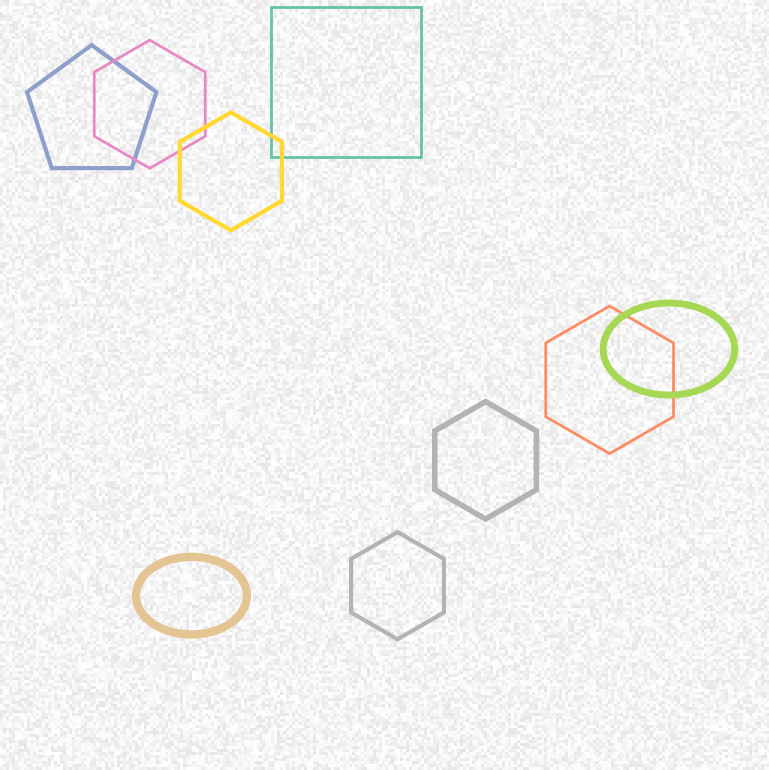[{"shape": "square", "thickness": 1, "radius": 0.49, "center": [0.45, 0.894]}, {"shape": "hexagon", "thickness": 1, "radius": 0.48, "center": [0.792, 0.507]}, {"shape": "pentagon", "thickness": 1.5, "radius": 0.44, "center": [0.119, 0.853]}, {"shape": "hexagon", "thickness": 1, "radius": 0.42, "center": [0.194, 0.865]}, {"shape": "oval", "thickness": 2.5, "radius": 0.43, "center": [0.869, 0.547]}, {"shape": "hexagon", "thickness": 1.5, "radius": 0.38, "center": [0.3, 0.777]}, {"shape": "oval", "thickness": 3, "radius": 0.36, "center": [0.249, 0.226]}, {"shape": "hexagon", "thickness": 1.5, "radius": 0.35, "center": [0.516, 0.239]}, {"shape": "hexagon", "thickness": 2, "radius": 0.38, "center": [0.631, 0.402]}]